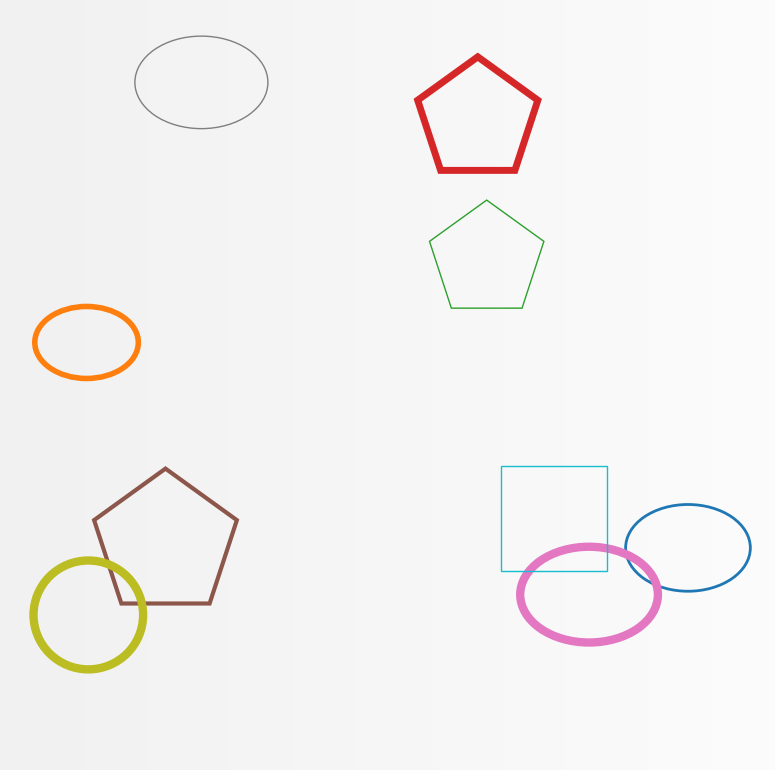[{"shape": "oval", "thickness": 1, "radius": 0.4, "center": [0.888, 0.288]}, {"shape": "oval", "thickness": 2, "radius": 0.33, "center": [0.112, 0.555]}, {"shape": "pentagon", "thickness": 0.5, "radius": 0.39, "center": [0.628, 0.663]}, {"shape": "pentagon", "thickness": 2.5, "radius": 0.41, "center": [0.616, 0.845]}, {"shape": "pentagon", "thickness": 1.5, "radius": 0.48, "center": [0.214, 0.295]}, {"shape": "oval", "thickness": 3, "radius": 0.44, "center": [0.76, 0.228]}, {"shape": "oval", "thickness": 0.5, "radius": 0.43, "center": [0.26, 0.893]}, {"shape": "circle", "thickness": 3, "radius": 0.35, "center": [0.114, 0.201]}, {"shape": "square", "thickness": 0.5, "radius": 0.34, "center": [0.715, 0.327]}]